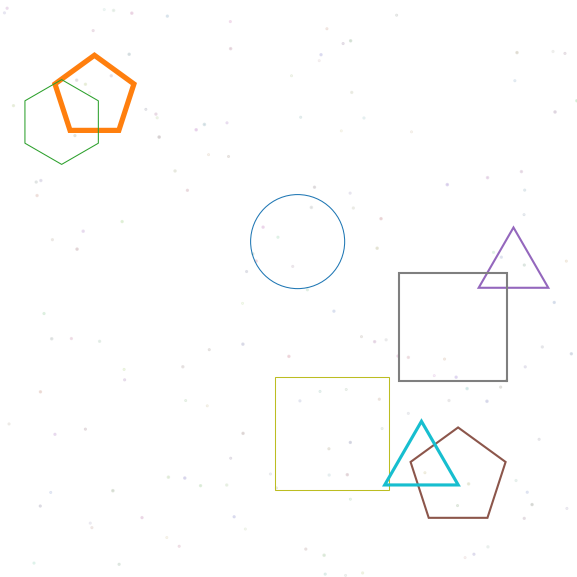[{"shape": "circle", "thickness": 0.5, "radius": 0.41, "center": [0.515, 0.581]}, {"shape": "pentagon", "thickness": 2.5, "radius": 0.36, "center": [0.164, 0.832]}, {"shape": "hexagon", "thickness": 0.5, "radius": 0.37, "center": [0.107, 0.788]}, {"shape": "triangle", "thickness": 1, "radius": 0.35, "center": [0.889, 0.536]}, {"shape": "pentagon", "thickness": 1, "radius": 0.43, "center": [0.793, 0.172]}, {"shape": "square", "thickness": 1, "radius": 0.47, "center": [0.784, 0.432]}, {"shape": "square", "thickness": 0.5, "radius": 0.49, "center": [0.575, 0.249]}, {"shape": "triangle", "thickness": 1.5, "radius": 0.37, "center": [0.73, 0.196]}]